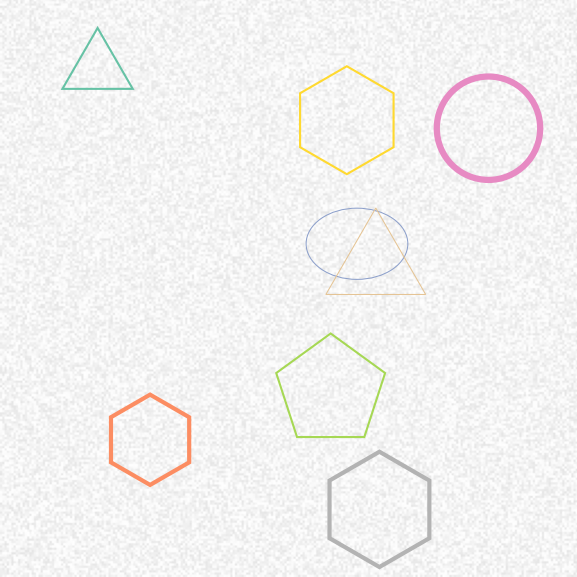[{"shape": "triangle", "thickness": 1, "radius": 0.35, "center": [0.169, 0.88]}, {"shape": "hexagon", "thickness": 2, "radius": 0.39, "center": [0.26, 0.238]}, {"shape": "oval", "thickness": 0.5, "radius": 0.44, "center": [0.618, 0.577]}, {"shape": "circle", "thickness": 3, "radius": 0.45, "center": [0.846, 0.777]}, {"shape": "pentagon", "thickness": 1, "radius": 0.5, "center": [0.573, 0.323]}, {"shape": "hexagon", "thickness": 1, "radius": 0.47, "center": [0.601, 0.791]}, {"shape": "triangle", "thickness": 0.5, "radius": 0.5, "center": [0.651, 0.539]}, {"shape": "hexagon", "thickness": 2, "radius": 0.5, "center": [0.657, 0.117]}]